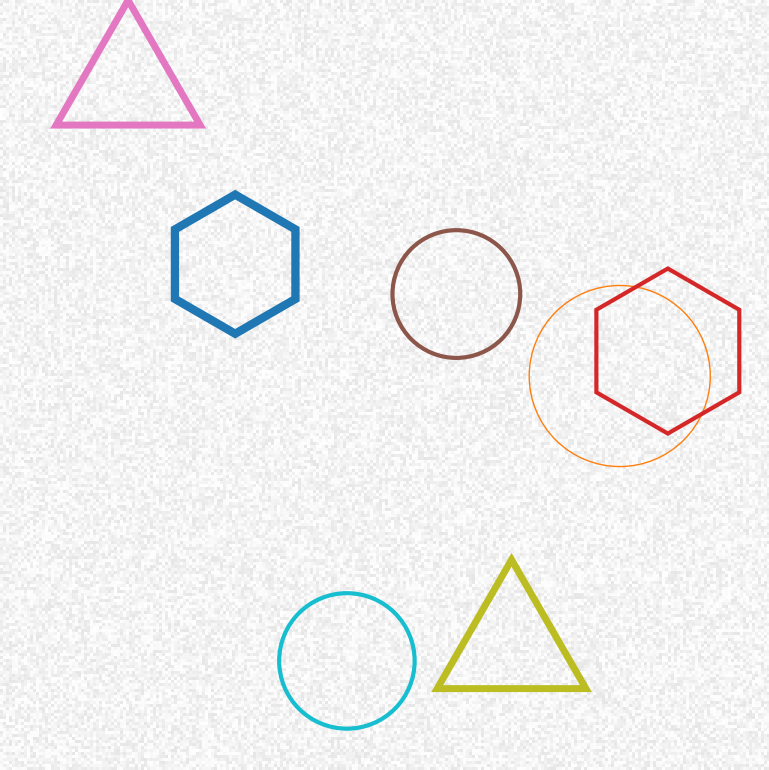[{"shape": "hexagon", "thickness": 3, "radius": 0.45, "center": [0.305, 0.657]}, {"shape": "circle", "thickness": 0.5, "radius": 0.59, "center": [0.805, 0.512]}, {"shape": "hexagon", "thickness": 1.5, "radius": 0.54, "center": [0.867, 0.544]}, {"shape": "circle", "thickness": 1.5, "radius": 0.41, "center": [0.593, 0.618]}, {"shape": "triangle", "thickness": 2.5, "radius": 0.54, "center": [0.166, 0.892]}, {"shape": "triangle", "thickness": 2.5, "radius": 0.56, "center": [0.664, 0.161]}, {"shape": "circle", "thickness": 1.5, "radius": 0.44, "center": [0.451, 0.142]}]